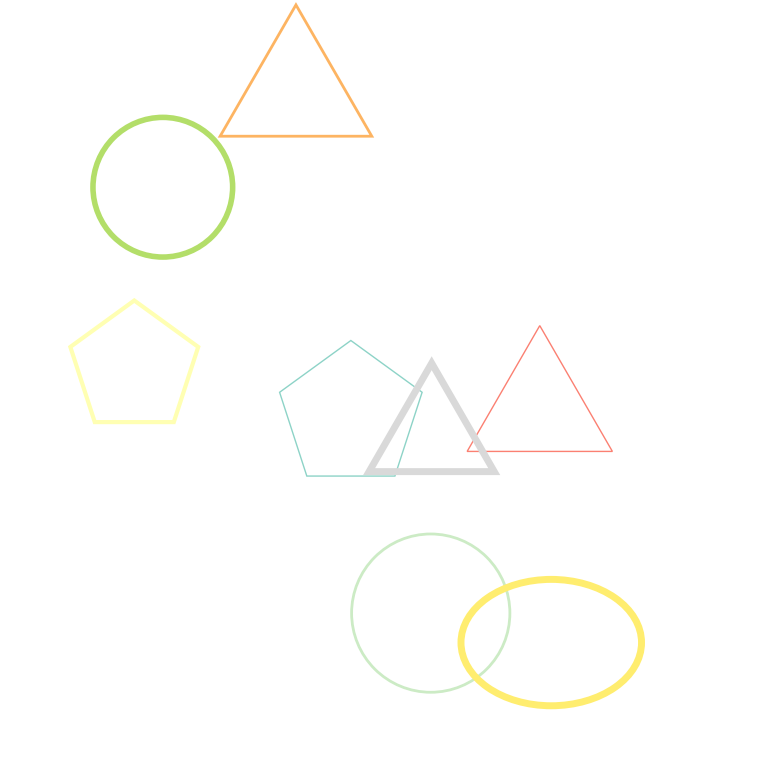[{"shape": "pentagon", "thickness": 0.5, "radius": 0.49, "center": [0.456, 0.46]}, {"shape": "pentagon", "thickness": 1.5, "radius": 0.44, "center": [0.174, 0.522]}, {"shape": "triangle", "thickness": 0.5, "radius": 0.54, "center": [0.701, 0.468]}, {"shape": "triangle", "thickness": 1, "radius": 0.57, "center": [0.384, 0.88]}, {"shape": "circle", "thickness": 2, "radius": 0.45, "center": [0.211, 0.757]}, {"shape": "triangle", "thickness": 2.5, "radius": 0.47, "center": [0.561, 0.434]}, {"shape": "circle", "thickness": 1, "radius": 0.51, "center": [0.559, 0.204]}, {"shape": "oval", "thickness": 2.5, "radius": 0.59, "center": [0.716, 0.165]}]